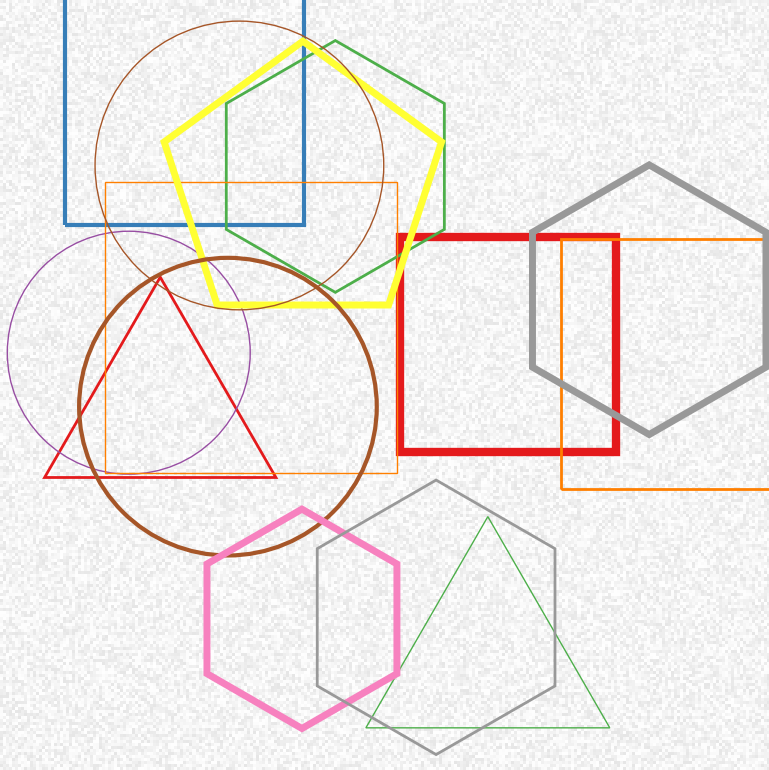[{"shape": "triangle", "thickness": 1, "radius": 0.87, "center": [0.208, 0.467]}, {"shape": "square", "thickness": 3, "radius": 0.7, "center": [0.66, 0.553]}, {"shape": "square", "thickness": 1.5, "radius": 0.78, "center": [0.239, 0.863]}, {"shape": "triangle", "thickness": 0.5, "radius": 0.91, "center": [0.634, 0.146]}, {"shape": "hexagon", "thickness": 1, "radius": 0.82, "center": [0.435, 0.784]}, {"shape": "circle", "thickness": 0.5, "radius": 0.79, "center": [0.167, 0.542]}, {"shape": "square", "thickness": 1, "radius": 0.81, "center": [0.89, 0.527]}, {"shape": "square", "thickness": 0.5, "radius": 0.95, "center": [0.326, 0.575]}, {"shape": "pentagon", "thickness": 2.5, "radius": 0.95, "center": [0.393, 0.757]}, {"shape": "circle", "thickness": 0.5, "radius": 0.94, "center": [0.311, 0.785]}, {"shape": "circle", "thickness": 1.5, "radius": 0.97, "center": [0.296, 0.472]}, {"shape": "hexagon", "thickness": 2.5, "radius": 0.71, "center": [0.392, 0.196]}, {"shape": "hexagon", "thickness": 1, "radius": 0.89, "center": [0.566, 0.198]}, {"shape": "hexagon", "thickness": 2.5, "radius": 0.88, "center": [0.843, 0.611]}]